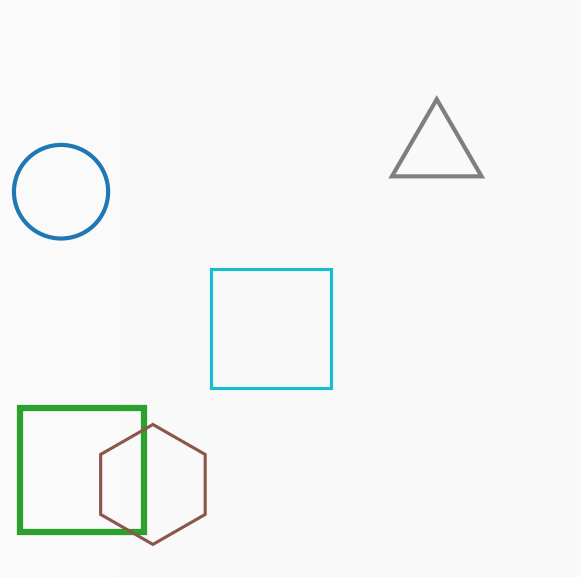[{"shape": "circle", "thickness": 2, "radius": 0.41, "center": [0.105, 0.667]}, {"shape": "square", "thickness": 3, "radius": 0.54, "center": [0.141, 0.186]}, {"shape": "hexagon", "thickness": 1.5, "radius": 0.52, "center": [0.263, 0.16]}, {"shape": "triangle", "thickness": 2, "radius": 0.45, "center": [0.751, 0.738]}, {"shape": "square", "thickness": 1.5, "radius": 0.51, "center": [0.466, 0.43]}]